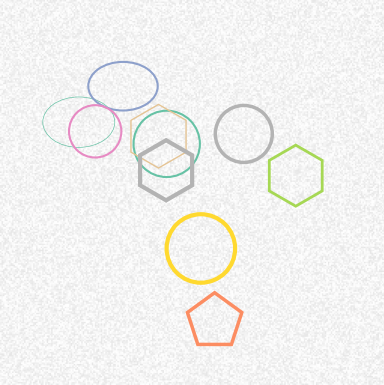[{"shape": "circle", "thickness": 1.5, "radius": 0.43, "center": [0.433, 0.626]}, {"shape": "oval", "thickness": 0.5, "radius": 0.47, "center": [0.205, 0.683]}, {"shape": "pentagon", "thickness": 2.5, "radius": 0.37, "center": [0.557, 0.165]}, {"shape": "oval", "thickness": 1.5, "radius": 0.45, "center": [0.32, 0.776]}, {"shape": "circle", "thickness": 1.5, "radius": 0.34, "center": [0.247, 0.659]}, {"shape": "hexagon", "thickness": 2, "radius": 0.4, "center": [0.768, 0.544]}, {"shape": "circle", "thickness": 3, "radius": 0.44, "center": [0.522, 0.355]}, {"shape": "hexagon", "thickness": 1, "radius": 0.41, "center": [0.412, 0.646]}, {"shape": "circle", "thickness": 2.5, "radius": 0.37, "center": [0.633, 0.652]}, {"shape": "hexagon", "thickness": 3, "radius": 0.39, "center": [0.431, 0.558]}]